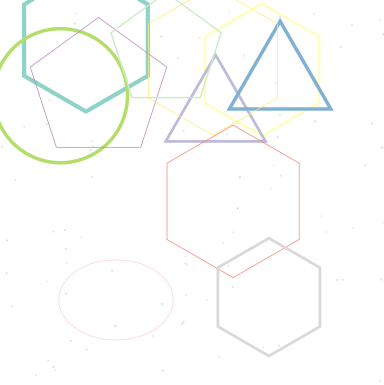[{"shape": "hexagon", "thickness": 3, "radius": 0.93, "center": [0.223, 0.896]}, {"shape": "hexagon", "thickness": 1.5, "radius": 0.86, "center": [0.681, 0.819]}, {"shape": "triangle", "thickness": 2, "radius": 0.75, "center": [0.56, 0.708]}, {"shape": "hexagon", "thickness": 0.5, "radius": 0.99, "center": [0.605, 0.477]}, {"shape": "triangle", "thickness": 2.5, "radius": 0.76, "center": [0.728, 0.793]}, {"shape": "circle", "thickness": 2.5, "radius": 0.87, "center": [0.157, 0.751]}, {"shape": "oval", "thickness": 0.5, "radius": 0.74, "center": [0.301, 0.221]}, {"shape": "hexagon", "thickness": 2, "radius": 0.76, "center": [0.698, 0.228]}, {"shape": "pentagon", "thickness": 0.5, "radius": 0.93, "center": [0.256, 0.768]}, {"shape": "pentagon", "thickness": 1, "radius": 0.75, "center": [0.431, 0.868]}, {"shape": "hexagon", "thickness": 0.5, "radius": 0.97, "center": [0.553, 0.842]}]